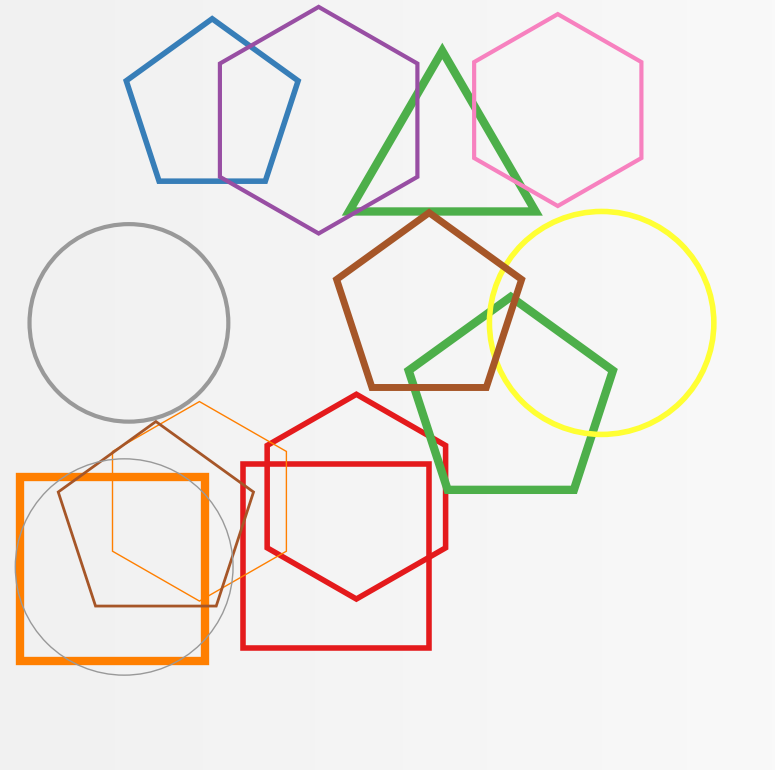[{"shape": "square", "thickness": 2, "radius": 0.6, "center": [0.434, 0.278]}, {"shape": "hexagon", "thickness": 2, "radius": 0.66, "center": [0.46, 0.355]}, {"shape": "pentagon", "thickness": 2, "radius": 0.58, "center": [0.274, 0.859]}, {"shape": "pentagon", "thickness": 3, "radius": 0.69, "center": [0.659, 0.476]}, {"shape": "triangle", "thickness": 3, "radius": 0.69, "center": [0.571, 0.795]}, {"shape": "hexagon", "thickness": 1.5, "radius": 0.74, "center": [0.411, 0.844]}, {"shape": "hexagon", "thickness": 0.5, "radius": 0.65, "center": [0.257, 0.349]}, {"shape": "square", "thickness": 3, "radius": 0.6, "center": [0.145, 0.261]}, {"shape": "circle", "thickness": 2, "radius": 0.72, "center": [0.776, 0.581]}, {"shape": "pentagon", "thickness": 2.5, "radius": 0.63, "center": [0.554, 0.598]}, {"shape": "pentagon", "thickness": 1, "radius": 0.66, "center": [0.201, 0.32]}, {"shape": "hexagon", "thickness": 1.5, "radius": 0.62, "center": [0.72, 0.857]}, {"shape": "circle", "thickness": 1.5, "radius": 0.64, "center": [0.166, 0.581]}, {"shape": "circle", "thickness": 0.5, "radius": 0.7, "center": [0.16, 0.264]}]